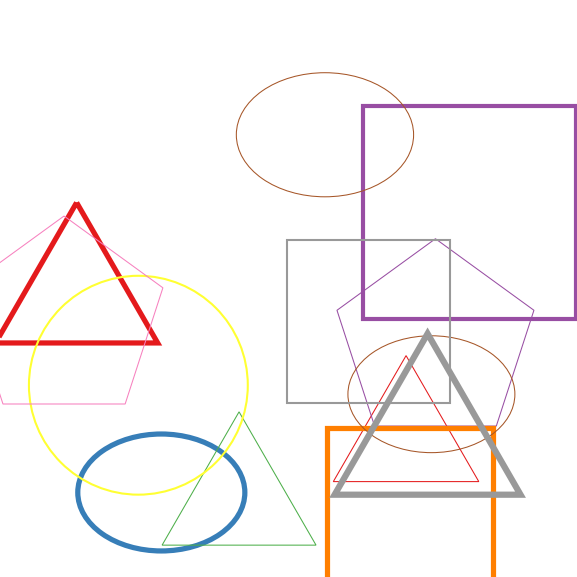[{"shape": "triangle", "thickness": 0.5, "radius": 0.73, "center": [0.703, 0.238]}, {"shape": "triangle", "thickness": 2.5, "radius": 0.81, "center": [0.133, 0.486]}, {"shape": "oval", "thickness": 2.5, "radius": 0.72, "center": [0.279, 0.146]}, {"shape": "triangle", "thickness": 0.5, "radius": 0.77, "center": [0.414, 0.132]}, {"shape": "pentagon", "thickness": 0.5, "radius": 0.9, "center": [0.754, 0.406]}, {"shape": "square", "thickness": 2, "radius": 0.92, "center": [0.813, 0.631]}, {"shape": "square", "thickness": 2.5, "radius": 0.72, "center": [0.71, 0.114]}, {"shape": "circle", "thickness": 1, "radius": 0.95, "center": [0.24, 0.332]}, {"shape": "oval", "thickness": 0.5, "radius": 0.77, "center": [0.563, 0.766]}, {"shape": "oval", "thickness": 0.5, "radius": 0.72, "center": [0.747, 0.317]}, {"shape": "pentagon", "thickness": 0.5, "radius": 0.9, "center": [0.111, 0.445]}, {"shape": "square", "thickness": 1, "radius": 0.71, "center": [0.638, 0.442]}, {"shape": "triangle", "thickness": 3, "radius": 0.93, "center": [0.74, 0.235]}]